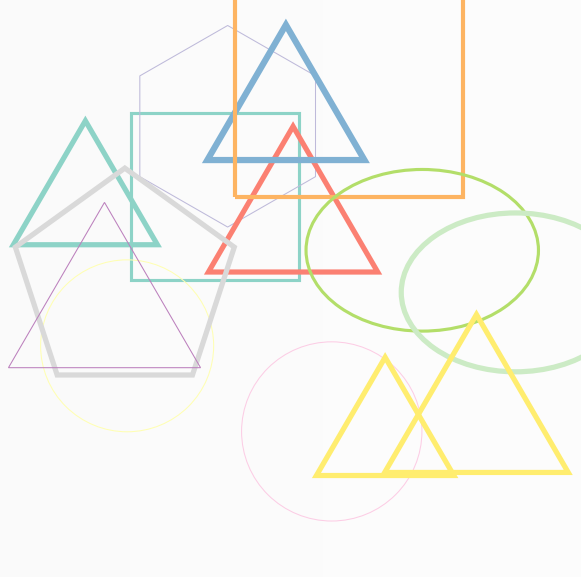[{"shape": "triangle", "thickness": 2.5, "radius": 0.72, "center": [0.147, 0.647]}, {"shape": "square", "thickness": 1.5, "radius": 0.72, "center": [0.37, 0.658]}, {"shape": "circle", "thickness": 0.5, "radius": 0.74, "center": [0.219, 0.4]}, {"shape": "hexagon", "thickness": 0.5, "radius": 0.87, "center": [0.392, 0.78]}, {"shape": "triangle", "thickness": 2.5, "radius": 0.84, "center": [0.504, 0.612]}, {"shape": "triangle", "thickness": 3, "radius": 0.78, "center": [0.492, 0.8]}, {"shape": "square", "thickness": 2, "radius": 0.98, "center": [0.6, 0.854]}, {"shape": "oval", "thickness": 1.5, "radius": 1.0, "center": [0.726, 0.566]}, {"shape": "circle", "thickness": 0.5, "radius": 0.78, "center": [0.571, 0.252]}, {"shape": "pentagon", "thickness": 2.5, "radius": 0.99, "center": [0.215, 0.51]}, {"shape": "triangle", "thickness": 0.5, "radius": 0.95, "center": [0.18, 0.458]}, {"shape": "oval", "thickness": 2.5, "radius": 0.98, "center": [0.887, 0.493]}, {"shape": "triangle", "thickness": 2.5, "radius": 0.68, "center": [0.663, 0.244]}, {"shape": "triangle", "thickness": 2.5, "radius": 0.91, "center": [0.82, 0.272]}]